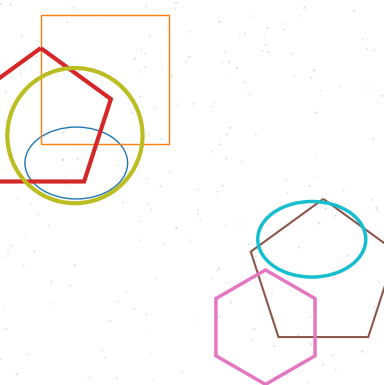[{"shape": "oval", "thickness": 1, "radius": 0.67, "center": [0.198, 0.577]}, {"shape": "square", "thickness": 1, "radius": 0.83, "center": [0.273, 0.793]}, {"shape": "pentagon", "thickness": 3, "radius": 0.96, "center": [0.106, 0.684]}, {"shape": "pentagon", "thickness": 1.5, "radius": 0.99, "center": [0.84, 0.285]}, {"shape": "hexagon", "thickness": 2.5, "radius": 0.74, "center": [0.69, 0.15]}, {"shape": "circle", "thickness": 3, "radius": 0.88, "center": [0.195, 0.648]}, {"shape": "oval", "thickness": 2.5, "radius": 0.7, "center": [0.81, 0.379]}]